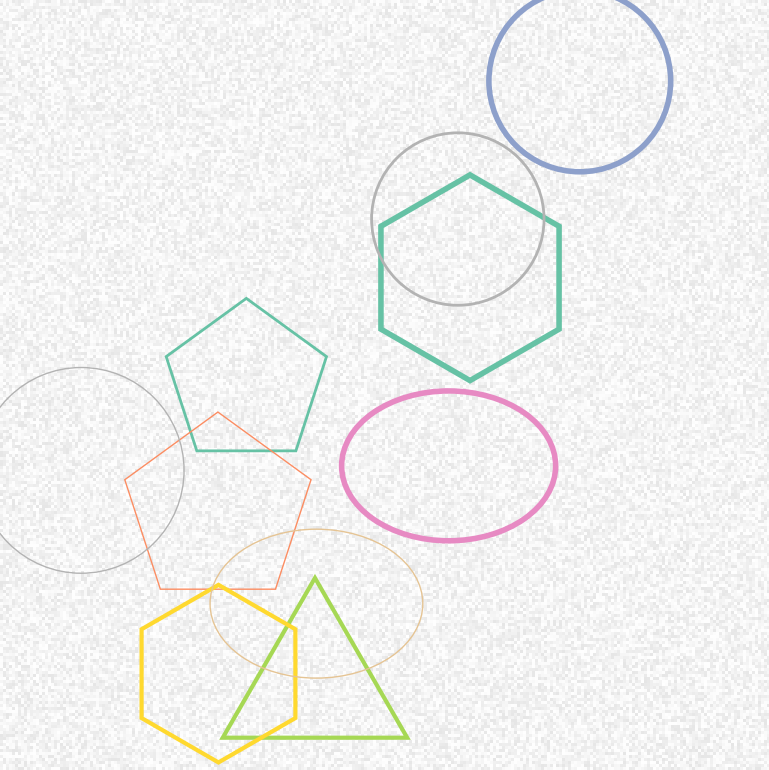[{"shape": "hexagon", "thickness": 2, "radius": 0.67, "center": [0.61, 0.639]}, {"shape": "pentagon", "thickness": 1, "radius": 0.55, "center": [0.32, 0.503]}, {"shape": "pentagon", "thickness": 0.5, "radius": 0.64, "center": [0.283, 0.338]}, {"shape": "circle", "thickness": 2, "radius": 0.59, "center": [0.753, 0.895]}, {"shape": "oval", "thickness": 2, "radius": 0.69, "center": [0.583, 0.395]}, {"shape": "triangle", "thickness": 1.5, "radius": 0.69, "center": [0.409, 0.111]}, {"shape": "hexagon", "thickness": 1.5, "radius": 0.58, "center": [0.284, 0.125]}, {"shape": "oval", "thickness": 0.5, "radius": 0.69, "center": [0.411, 0.216]}, {"shape": "circle", "thickness": 0.5, "radius": 0.67, "center": [0.105, 0.389]}, {"shape": "circle", "thickness": 1, "radius": 0.56, "center": [0.595, 0.716]}]